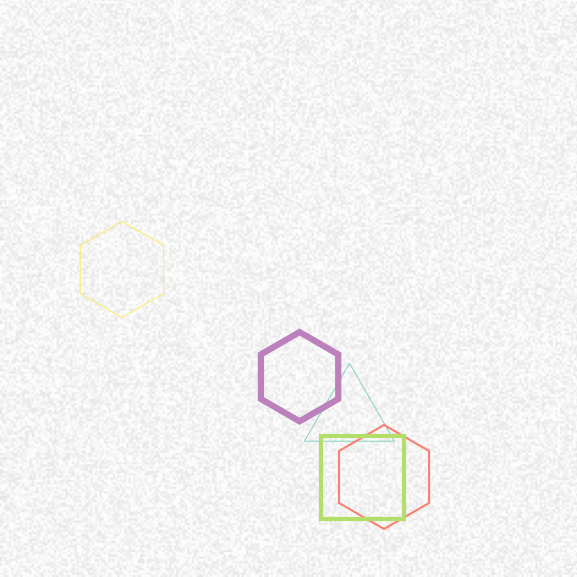[{"shape": "triangle", "thickness": 0.5, "radius": 0.45, "center": [0.605, 0.28]}, {"shape": "hexagon", "thickness": 1, "radius": 0.45, "center": [0.665, 0.173]}, {"shape": "square", "thickness": 2, "radius": 0.36, "center": [0.628, 0.172]}, {"shape": "hexagon", "thickness": 3, "radius": 0.39, "center": [0.519, 0.347]}, {"shape": "hexagon", "thickness": 0.5, "radius": 0.42, "center": [0.211, 0.532]}]